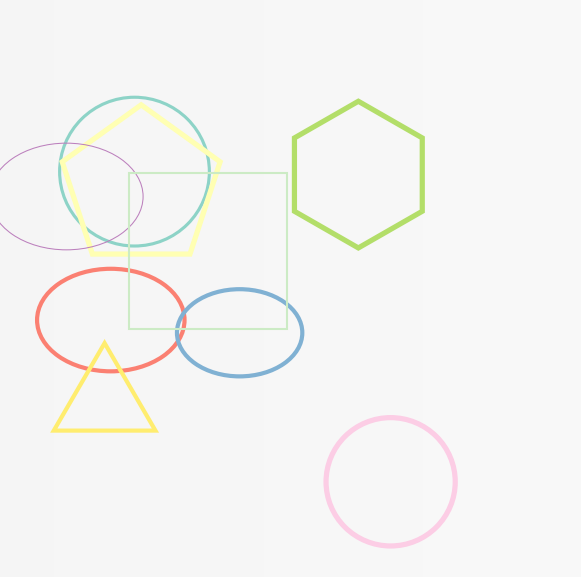[{"shape": "circle", "thickness": 1.5, "radius": 0.64, "center": [0.231, 0.702]}, {"shape": "pentagon", "thickness": 2.5, "radius": 0.71, "center": [0.243, 0.675]}, {"shape": "oval", "thickness": 2, "radius": 0.63, "center": [0.191, 0.445]}, {"shape": "oval", "thickness": 2, "radius": 0.54, "center": [0.412, 0.423]}, {"shape": "hexagon", "thickness": 2.5, "radius": 0.63, "center": [0.617, 0.697]}, {"shape": "circle", "thickness": 2.5, "radius": 0.56, "center": [0.672, 0.165]}, {"shape": "oval", "thickness": 0.5, "radius": 0.66, "center": [0.114, 0.659]}, {"shape": "square", "thickness": 1, "radius": 0.68, "center": [0.358, 0.565]}, {"shape": "triangle", "thickness": 2, "radius": 0.51, "center": [0.18, 0.304]}]